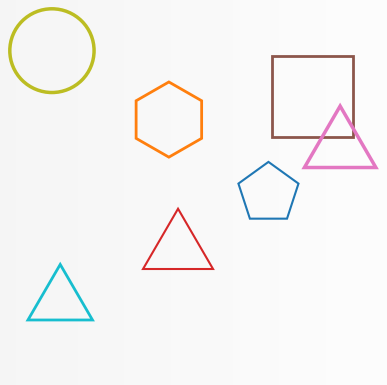[{"shape": "pentagon", "thickness": 1.5, "radius": 0.41, "center": [0.693, 0.498]}, {"shape": "hexagon", "thickness": 2, "radius": 0.49, "center": [0.436, 0.689]}, {"shape": "triangle", "thickness": 1.5, "radius": 0.52, "center": [0.459, 0.353]}, {"shape": "square", "thickness": 2, "radius": 0.53, "center": [0.806, 0.748]}, {"shape": "triangle", "thickness": 2.5, "radius": 0.53, "center": [0.878, 0.618]}, {"shape": "circle", "thickness": 2.5, "radius": 0.54, "center": [0.134, 0.868]}, {"shape": "triangle", "thickness": 2, "radius": 0.48, "center": [0.155, 0.217]}]